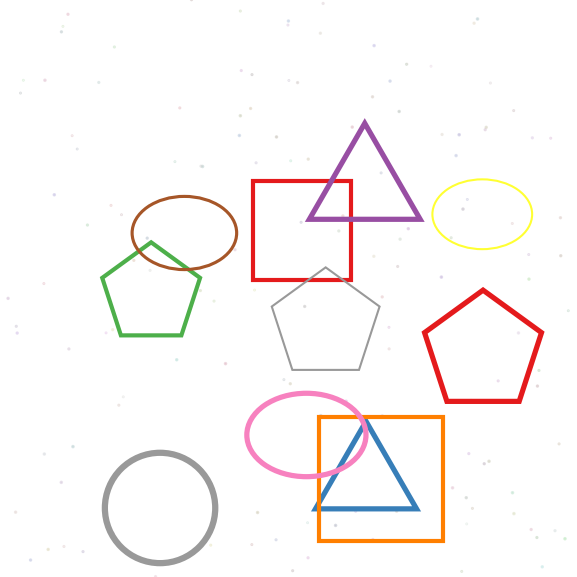[{"shape": "square", "thickness": 2, "radius": 0.43, "center": [0.523, 0.6]}, {"shape": "pentagon", "thickness": 2.5, "radius": 0.53, "center": [0.836, 0.39]}, {"shape": "triangle", "thickness": 2.5, "radius": 0.51, "center": [0.634, 0.169]}, {"shape": "pentagon", "thickness": 2, "radius": 0.45, "center": [0.262, 0.49]}, {"shape": "triangle", "thickness": 2.5, "radius": 0.55, "center": [0.632, 0.675]}, {"shape": "square", "thickness": 2, "radius": 0.54, "center": [0.659, 0.169]}, {"shape": "oval", "thickness": 1, "radius": 0.43, "center": [0.835, 0.628]}, {"shape": "oval", "thickness": 1.5, "radius": 0.45, "center": [0.319, 0.596]}, {"shape": "oval", "thickness": 2.5, "radius": 0.52, "center": [0.531, 0.246]}, {"shape": "pentagon", "thickness": 1, "radius": 0.49, "center": [0.564, 0.438]}, {"shape": "circle", "thickness": 3, "radius": 0.48, "center": [0.277, 0.12]}]